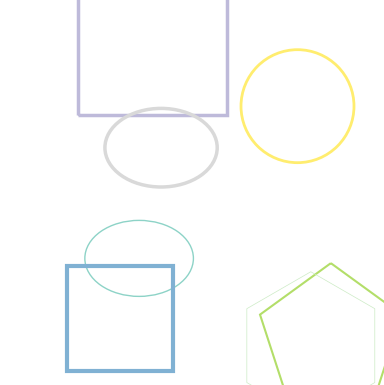[{"shape": "oval", "thickness": 1, "radius": 0.7, "center": [0.361, 0.329]}, {"shape": "square", "thickness": 2.5, "radius": 0.97, "center": [0.396, 0.896]}, {"shape": "square", "thickness": 3, "radius": 0.68, "center": [0.312, 0.173]}, {"shape": "pentagon", "thickness": 1.5, "radius": 0.97, "center": [0.859, 0.123]}, {"shape": "oval", "thickness": 2.5, "radius": 0.73, "center": [0.418, 0.616]}, {"shape": "hexagon", "thickness": 0.5, "radius": 0.96, "center": [0.807, 0.102]}, {"shape": "circle", "thickness": 2, "radius": 0.73, "center": [0.773, 0.724]}]